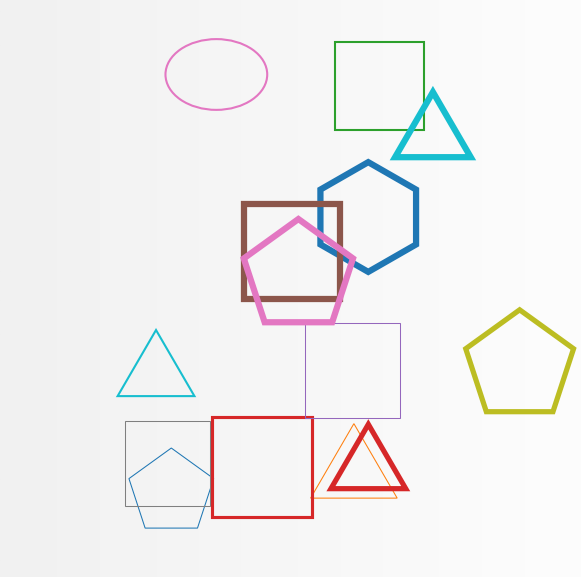[{"shape": "hexagon", "thickness": 3, "radius": 0.48, "center": [0.634, 0.623]}, {"shape": "pentagon", "thickness": 0.5, "radius": 0.38, "center": [0.295, 0.147]}, {"shape": "triangle", "thickness": 0.5, "radius": 0.43, "center": [0.609, 0.18]}, {"shape": "square", "thickness": 1, "radius": 0.38, "center": [0.653, 0.85]}, {"shape": "square", "thickness": 1.5, "radius": 0.43, "center": [0.45, 0.191]}, {"shape": "triangle", "thickness": 2.5, "radius": 0.37, "center": [0.634, 0.19]}, {"shape": "square", "thickness": 0.5, "radius": 0.41, "center": [0.606, 0.358]}, {"shape": "square", "thickness": 3, "radius": 0.41, "center": [0.503, 0.564]}, {"shape": "oval", "thickness": 1, "radius": 0.44, "center": [0.372, 0.87]}, {"shape": "pentagon", "thickness": 3, "radius": 0.49, "center": [0.513, 0.521]}, {"shape": "square", "thickness": 0.5, "radius": 0.37, "center": [0.289, 0.197]}, {"shape": "pentagon", "thickness": 2.5, "radius": 0.49, "center": [0.894, 0.365]}, {"shape": "triangle", "thickness": 1, "radius": 0.38, "center": [0.268, 0.351]}, {"shape": "triangle", "thickness": 3, "radius": 0.38, "center": [0.745, 0.765]}]